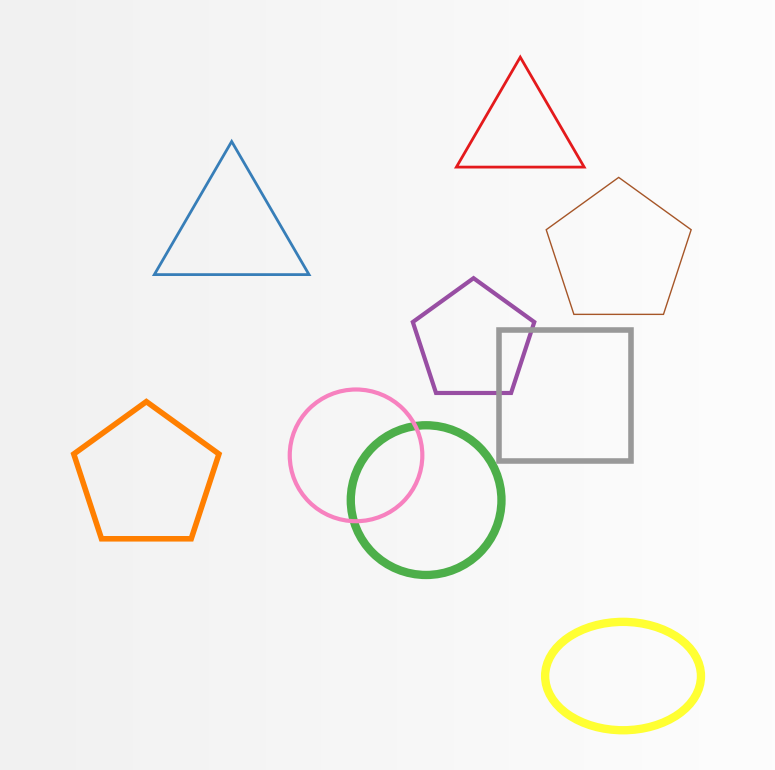[{"shape": "triangle", "thickness": 1, "radius": 0.48, "center": [0.671, 0.831]}, {"shape": "triangle", "thickness": 1, "radius": 0.58, "center": [0.299, 0.701]}, {"shape": "circle", "thickness": 3, "radius": 0.49, "center": [0.55, 0.35]}, {"shape": "pentagon", "thickness": 1.5, "radius": 0.41, "center": [0.611, 0.556]}, {"shape": "pentagon", "thickness": 2, "radius": 0.49, "center": [0.189, 0.38]}, {"shape": "oval", "thickness": 3, "radius": 0.5, "center": [0.804, 0.122]}, {"shape": "pentagon", "thickness": 0.5, "radius": 0.49, "center": [0.798, 0.671]}, {"shape": "circle", "thickness": 1.5, "radius": 0.43, "center": [0.459, 0.409]}, {"shape": "square", "thickness": 2, "radius": 0.43, "center": [0.729, 0.487]}]